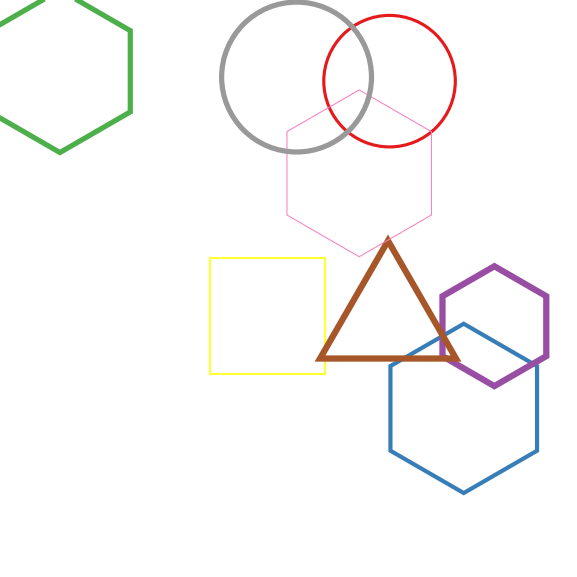[{"shape": "circle", "thickness": 1.5, "radius": 0.57, "center": [0.675, 0.859]}, {"shape": "hexagon", "thickness": 2, "radius": 0.73, "center": [0.803, 0.292]}, {"shape": "hexagon", "thickness": 2.5, "radius": 0.7, "center": [0.104, 0.876]}, {"shape": "hexagon", "thickness": 3, "radius": 0.52, "center": [0.856, 0.434]}, {"shape": "square", "thickness": 1, "radius": 0.5, "center": [0.463, 0.452]}, {"shape": "triangle", "thickness": 3, "radius": 0.68, "center": [0.672, 0.446]}, {"shape": "hexagon", "thickness": 0.5, "radius": 0.72, "center": [0.622, 0.699]}, {"shape": "circle", "thickness": 2.5, "radius": 0.65, "center": [0.514, 0.866]}]